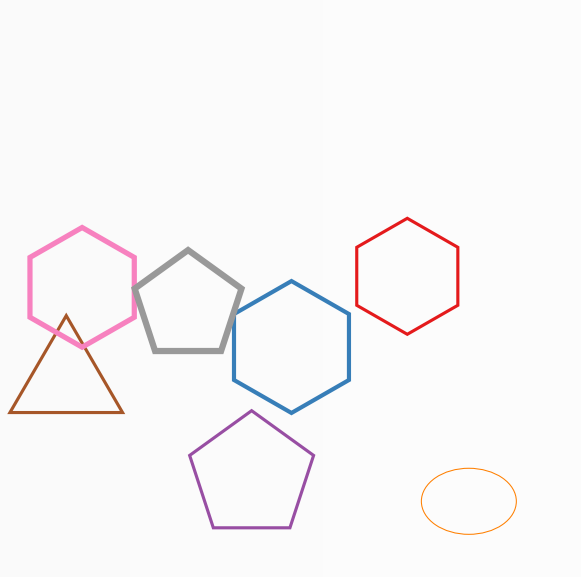[{"shape": "hexagon", "thickness": 1.5, "radius": 0.5, "center": [0.701, 0.521]}, {"shape": "hexagon", "thickness": 2, "radius": 0.57, "center": [0.501, 0.398]}, {"shape": "pentagon", "thickness": 1.5, "radius": 0.56, "center": [0.433, 0.176]}, {"shape": "oval", "thickness": 0.5, "radius": 0.41, "center": [0.807, 0.131]}, {"shape": "triangle", "thickness": 1.5, "radius": 0.56, "center": [0.114, 0.341]}, {"shape": "hexagon", "thickness": 2.5, "radius": 0.52, "center": [0.141, 0.502]}, {"shape": "pentagon", "thickness": 3, "radius": 0.48, "center": [0.324, 0.469]}]